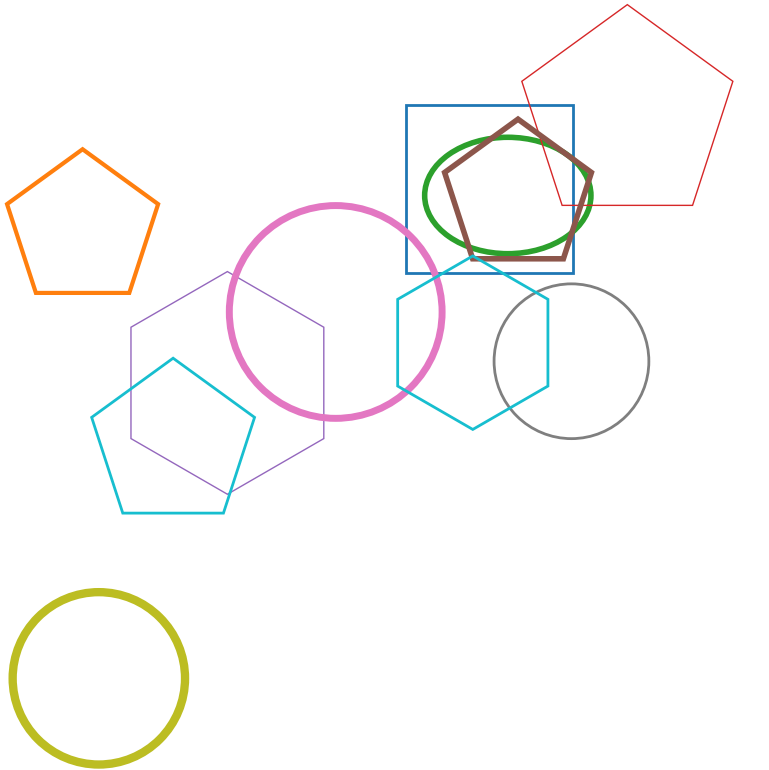[{"shape": "square", "thickness": 1, "radius": 0.54, "center": [0.636, 0.755]}, {"shape": "pentagon", "thickness": 1.5, "radius": 0.52, "center": [0.107, 0.703]}, {"shape": "oval", "thickness": 2, "radius": 0.54, "center": [0.659, 0.746]}, {"shape": "pentagon", "thickness": 0.5, "radius": 0.72, "center": [0.815, 0.85]}, {"shape": "hexagon", "thickness": 0.5, "radius": 0.72, "center": [0.295, 0.503]}, {"shape": "pentagon", "thickness": 2, "radius": 0.5, "center": [0.673, 0.745]}, {"shape": "circle", "thickness": 2.5, "radius": 0.69, "center": [0.436, 0.595]}, {"shape": "circle", "thickness": 1, "radius": 0.5, "center": [0.742, 0.531]}, {"shape": "circle", "thickness": 3, "radius": 0.56, "center": [0.128, 0.119]}, {"shape": "pentagon", "thickness": 1, "radius": 0.56, "center": [0.225, 0.424]}, {"shape": "hexagon", "thickness": 1, "radius": 0.56, "center": [0.614, 0.555]}]